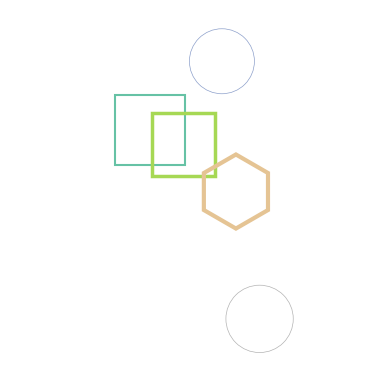[{"shape": "square", "thickness": 1.5, "radius": 0.45, "center": [0.39, 0.662]}, {"shape": "circle", "thickness": 0.5, "radius": 0.42, "center": [0.576, 0.841]}, {"shape": "square", "thickness": 2.5, "radius": 0.41, "center": [0.477, 0.624]}, {"shape": "hexagon", "thickness": 3, "radius": 0.48, "center": [0.613, 0.503]}, {"shape": "circle", "thickness": 0.5, "radius": 0.44, "center": [0.674, 0.172]}]